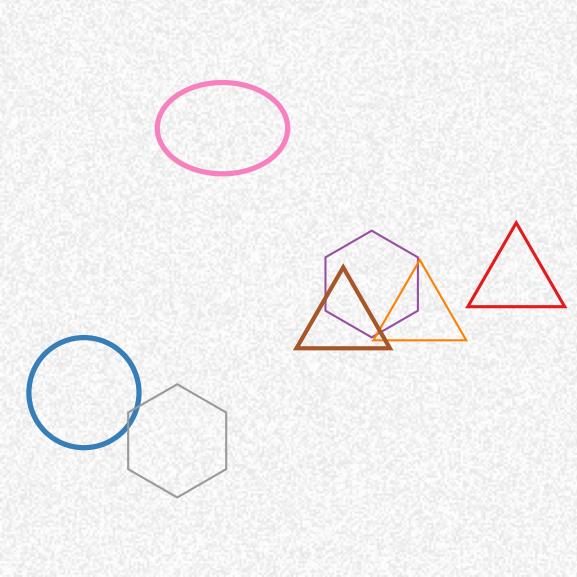[{"shape": "triangle", "thickness": 1.5, "radius": 0.48, "center": [0.894, 0.516]}, {"shape": "circle", "thickness": 2.5, "radius": 0.48, "center": [0.145, 0.319]}, {"shape": "hexagon", "thickness": 1, "radius": 0.46, "center": [0.644, 0.507]}, {"shape": "triangle", "thickness": 1, "radius": 0.46, "center": [0.727, 0.456]}, {"shape": "triangle", "thickness": 2, "radius": 0.47, "center": [0.594, 0.443]}, {"shape": "oval", "thickness": 2.5, "radius": 0.56, "center": [0.385, 0.777]}, {"shape": "hexagon", "thickness": 1, "radius": 0.49, "center": [0.307, 0.236]}]